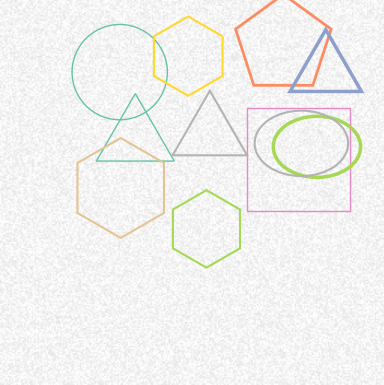[{"shape": "circle", "thickness": 1, "radius": 0.62, "center": [0.311, 0.813]}, {"shape": "triangle", "thickness": 1, "radius": 0.58, "center": [0.351, 0.64]}, {"shape": "pentagon", "thickness": 2, "radius": 0.65, "center": [0.736, 0.884]}, {"shape": "triangle", "thickness": 2.5, "radius": 0.53, "center": [0.846, 0.816]}, {"shape": "square", "thickness": 1, "radius": 0.67, "center": [0.775, 0.587]}, {"shape": "hexagon", "thickness": 1.5, "radius": 0.5, "center": [0.536, 0.405]}, {"shape": "oval", "thickness": 2.5, "radius": 0.57, "center": [0.823, 0.619]}, {"shape": "hexagon", "thickness": 1.5, "radius": 0.51, "center": [0.489, 0.854]}, {"shape": "hexagon", "thickness": 1.5, "radius": 0.65, "center": [0.314, 0.512]}, {"shape": "triangle", "thickness": 1.5, "radius": 0.56, "center": [0.545, 0.652]}, {"shape": "oval", "thickness": 1.5, "radius": 0.61, "center": [0.783, 0.628]}]